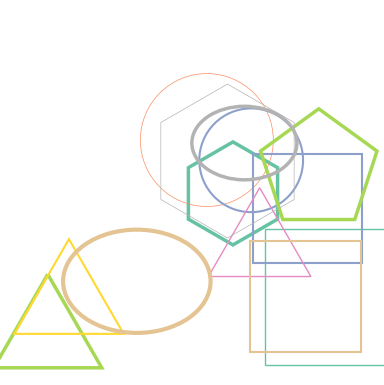[{"shape": "square", "thickness": 1, "radius": 0.89, "center": [0.866, 0.229]}, {"shape": "hexagon", "thickness": 2.5, "radius": 0.67, "center": [0.605, 0.498]}, {"shape": "circle", "thickness": 0.5, "radius": 0.86, "center": [0.537, 0.636]}, {"shape": "circle", "thickness": 1.5, "radius": 0.67, "center": [0.652, 0.584]}, {"shape": "square", "thickness": 1.5, "radius": 0.7, "center": [0.799, 0.459]}, {"shape": "triangle", "thickness": 1, "radius": 0.77, "center": [0.674, 0.359]}, {"shape": "triangle", "thickness": 2.5, "radius": 0.81, "center": [0.124, 0.126]}, {"shape": "pentagon", "thickness": 2.5, "radius": 0.79, "center": [0.828, 0.558]}, {"shape": "triangle", "thickness": 1.5, "radius": 0.82, "center": [0.179, 0.215]}, {"shape": "square", "thickness": 1.5, "radius": 0.72, "center": [0.793, 0.229]}, {"shape": "oval", "thickness": 3, "radius": 0.96, "center": [0.355, 0.269]}, {"shape": "hexagon", "thickness": 0.5, "radius": 1.0, "center": [0.591, 0.582]}, {"shape": "oval", "thickness": 2.5, "radius": 0.68, "center": [0.635, 0.628]}]